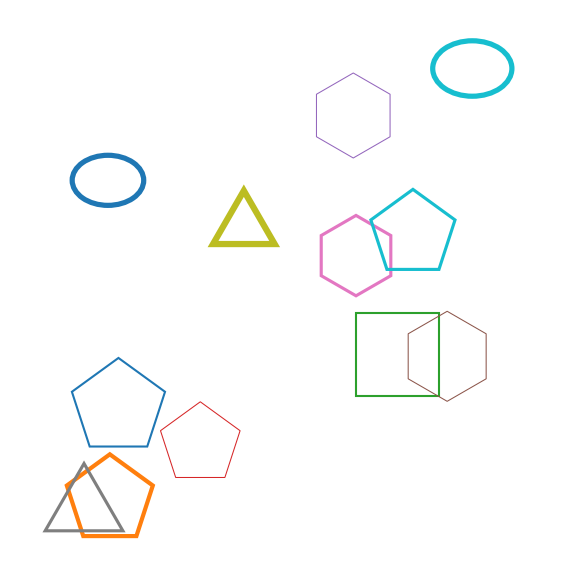[{"shape": "pentagon", "thickness": 1, "radius": 0.42, "center": [0.205, 0.295]}, {"shape": "oval", "thickness": 2.5, "radius": 0.31, "center": [0.187, 0.687]}, {"shape": "pentagon", "thickness": 2, "radius": 0.39, "center": [0.19, 0.134]}, {"shape": "square", "thickness": 1, "radius": 0.36, "center": [0.689, 0.385]}, {"shape": "pentagon", "thickness": 0.5, "radius": 0.36, "center": [0.347, 0.231]}, {"shape": "hexagon", "thickness": 0.5, "radius": 0.37, "center": [0.612, 0.799]}, {"shape": "hexagon", "thickness": 0.5, "radius": 0.39, "center": [0.774, 0.382]}, {"shape": "hexagon", "thickness": 1.5, "radius": 0.35, "center": [0.616, 0.557]}, {"shape": "triangle", "thickness": 1.5, "radius": 0.39, "center": [0.145, 0.119]}, {"shape": "triangle", "thickness": 3, "radius": 0.31, "center": [0.422, 0.607]}, {"shape": "oval", "thickness": 2.5, "radius": 0.34, "center": [0.818, 0.881]}, {"shape": "pentagon", "thickness": 1.5, "radius": 0.38, "center": [0.715, 0.595]}]